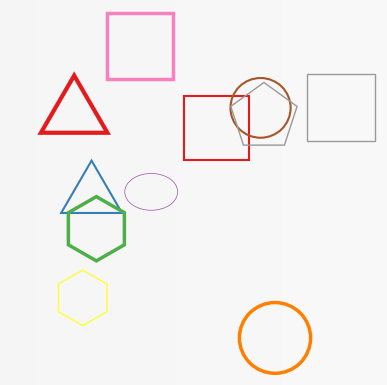[{"shape": "triangle", "thickness": 3, "radius": 0.5, "center": [0.191, 0.705]}, {"shape": "square", "thickness": 1.5, "radius": 0.42, "center": [0.559, 0.667]}, {"shape": "triangle", "thickness": 1.5, "radius": 0.45, "center": [0.236, 0.492]}, {"shape": "hexagon", "thickness": 2.5, "radius": 0.42, "center": [0.249, 0.406]}, {"shape": "oval", "thickness": 0.5, "radius": 0.34, "center": [0.39, 0.502]}, {"shape": "circle", "thickness": 2.5, "radius": 0.46, "center": [0.71, 0.122]}, {"shape": "hexagon", "thickness": 1, "radius": 0.36, "center": [0.213, 0.226]}, {"shape": "circle", "thickness": 1.5, "radius": 0.39, "center": [0.672, 0.72]}, {"shape": "square", "thickness": 2.5, "radius": 0.43, "center": [0.361, 0.881]}, {"shape": "pentagon", "thickness": 1, "radius": 0.45, "center": [0.681, 0.696]}, {"shape": "square", "thickness": 1, "radius": 0.43, "center": [0.88, 0.72]}]